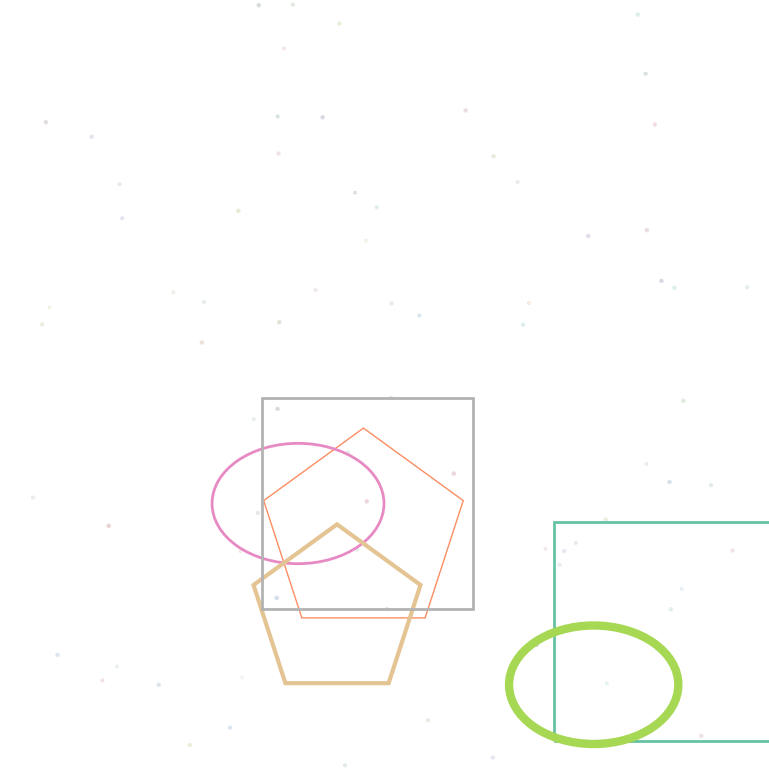[{"shape": "square", "thickness": 1, "radius": 0.71, "center": [0.862, 0.18]}, {"shape": "pentagon", "thickness": 0.5, "radius": 0.68, "center": [0.472, 0.308]}, {"shape": "oval", "thickness": 1, "radius": 0.56, "center": [0.387, 0.346]}, {"shape": "oval", "thickness": 3, "radius": 0.55, "center": [0.771, 0.111]}, {"shape": "pentagon", "thickness": 1.5, "radius": 0.57, "center": [0.438, 0.205]}, {"shape": "square", "thickness": 1, "radius": 0.69, "center": [0.477, 0.346]}]